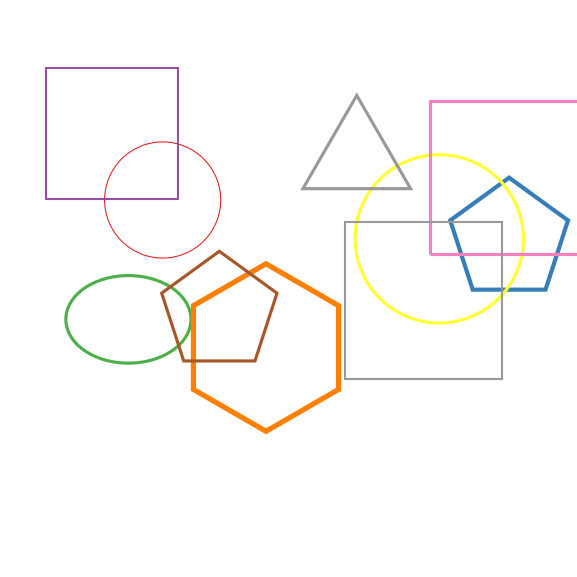[{"shape": "circle", "thickness": 0.5, "radius": 0.5, "center": [0.282, 0.653]}, {"shape": "pentagon", "thickness": 2, "radius": 0.54, "center": [0.882, 0.584]}, {"shape": "oval", "thickness": 1.5, "radius": 0.54, "center": [0.222, 0.446]}, {"shape": "square", "thickness": 1, "radius": 0.57, "center": [0.194, 0.768]}, {"shape": "hexagon", "thickness": 2.5, "radius": 0.73, "center": [0.461, 0.397]}, {"shape": "circle", "thickness": 1.5, "radius": 0.73, "center": [0.761, 0.586]}, {"shape": "pentagon", "thickness": 1.5, "radius": 0.52, "center": [0.38, 0.459]}, {"shape": "square", "thickness": 1.5, "radius": 0.66, "center": [0.877, 0.692]}, {"shape": "square", "thickness": 1, "radius": 0.68, "center": [0.733, 0.478]}, {"shape": "triangle", "thickness": 1.5, "radius": 0.54, "center": [0.618, 0.726]}]